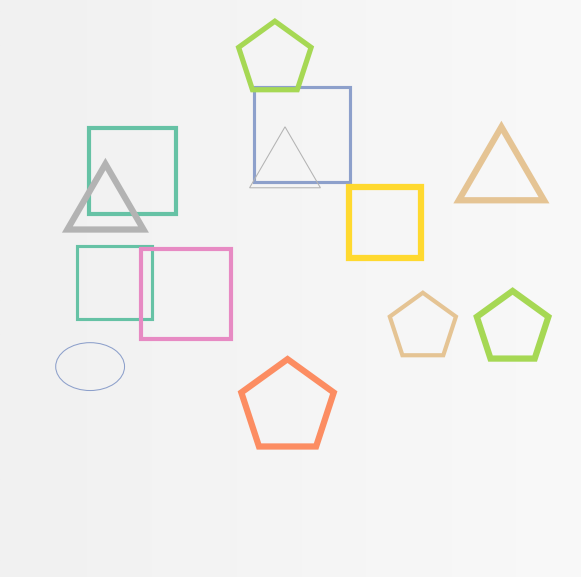[{"shape": "square", "thickness": 1.5, "radius": 0.32, "center": [0.197, 0.51]}, {"shape": "square", "thickness": 2, "radius": 0.37, "center": [0.228, 0.703]}, {"shape": "pentagon", "thickness": 3, "radius": 0.42, "center": [0.495, 0.294]}, {"shape": "square", "thickness": 1.5, "radius": 0.41, "center": [0.52, 0.765]}, {"shape": "oval", "thickness": 0.5, "radius": 0.3, "center": [0.155, 0.364]}, {"shape": "square", "thickness": 2, "radius": 0.39, "center": [0.321, 0.49]}, {"shape": "pentagon", "thickness": 2.5, "radius": 0.33, "center": [0.473, 0.897]}, {"shape": "pentagon", "thickness": 3, "radius": 0.32, "center": [0.882, 0.431]}, {"shape": "square", "thickness": 3, "radius": 0.31, "center": [0.662, 0.615]}, {"shape": "triangle", "thickness": 3, "radius": 0.42, "center": [0.863, 0.695]}, {"shape": "pentagon", "thickness": 2, "radius": 0.3, "center": [0.727, 0.432]}, {"shape": "triangle", "thickness": 0.5, "radius": 0.35, "center": [0.49, 0.709]}, {"shape": "triangle", "thickness": 3, "radius": 0.38, "center": [0.181, 0.64]}]